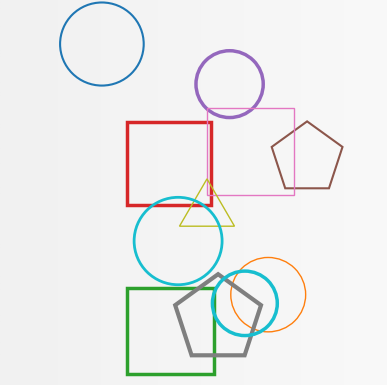[{"shape": "circle", "thickness": 1.5, "radius": 0.54, "center": [0.263, 0.886]}, {"shape": "circle", "thickness": 1, "radius": 0.48, "center": [0.692, 0.235]}, {"shape": "square", "thickness": 2.5, "radius": 0.56, "center": [0.439, 0.141]}, {"shape": "square", "thickness": 2.5, "radius": 0.54, "center": [0.436, 0.576]}, {"shape": "circle", "thickness": 2.5, "radius": 0.43, "center": [0.593, 0.781]}, {"shape": "pentagon", "thickness": 1.5, "radius": 0.48, "center": [0.793, 0.589]}, {"shape": "square", "thickness": 1, "radius": 0.57, "center": [0.646, 0.605]}, {"shape": "pentagon", "thickness": 3, "radius": 0.58, "center": [0.563, 0.171]}, {"shape": "triangle", "thickness": 1, "radius": 0.41, "center": [0.534, 0.453]}, {"shape": "circle", "thickness": 2.5, "radius": 0.42, "center": [0.632, 0.212]}, {"shape": "circle", "thickness": 2, "radius": 0.57, "center": [0.46, 0.374]}]